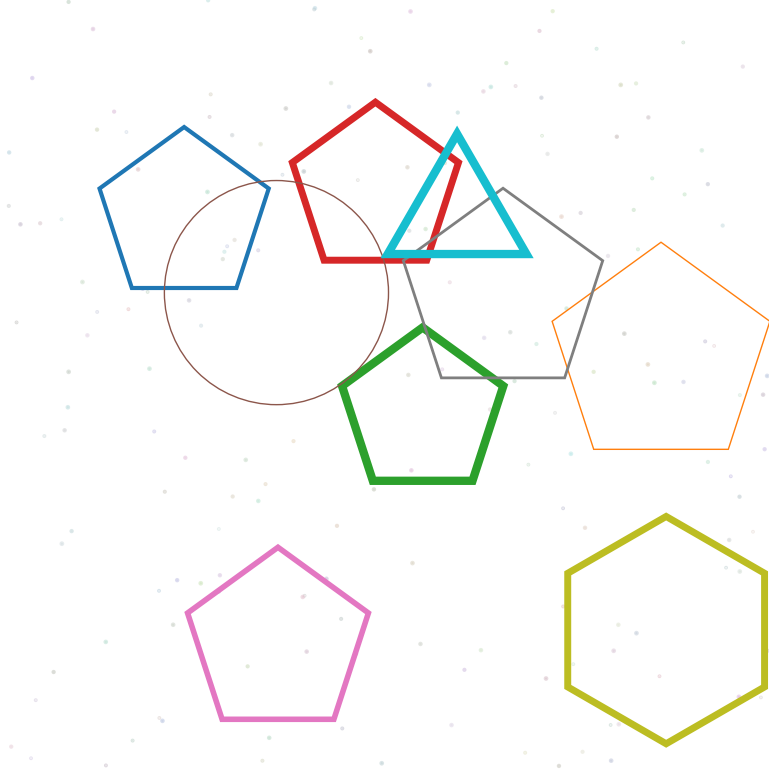[{"shape": "pentagon", "thickness": 1.5, "radius": 0.58, "center": [0.239, 0.719]}, {"shape": "pentagon", "thickness": 0.5, "radius": 0.74, "center": [0.858, 0.537]}, {"shape": "pentagon", "thickness": 3, "radius": 0.55, "center": [0.549, 0.465]}, {"shape": "pentagon", "thickness": 2.5, "radius": 0.57, "center": [0.488, 0.754]}, {"shape": "circle", "thickness": 0.5, "radius": 0.73, "center": [0.359, 0.62]}, {"shape": "pentagon", "thickness": 2, "radius": 0.62, "center": [0.361, 0.166]}, {"shape": "pentagon", "thickness": 1, "radius": 0.68, "center": [0.653, 0.619]}, {"shape": "hexagon", "thickness": 2.5, "radius": 0.74, "center": [0.865, 0.182]}, {"shape": "triangle", "thickness": 3, "radius": 0.52, "center": [0.594, 0.722]}]